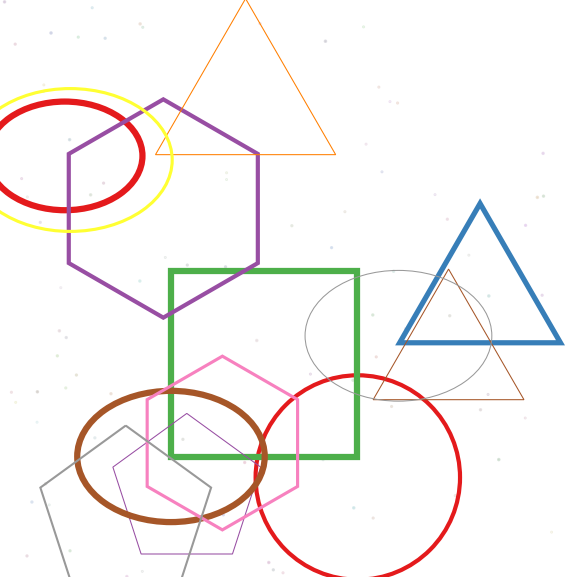[{"shape": "circle", "thickness": 2, "radius": 0.88, "center": [0.62, 0.172]}, {"shape": "oval", "thickness": 3, "radius": 0.67, "center": [0.112, 0.729]}, {"shape": "triangle", "thickness": 2.5, "radius": 0.8, "center": [0.831, 0.486]}, {"shape": "square", "thickness": 3, "radius": 0.81, "center": [0.457, 0.369]}, {"shape": "hexagon", "thickness": 2, "radius": 0.95, "center": [0.283, 0.638]}, {"shape": "pentagon", "thickness": 0.5, "radius": 0.67, "center": [0.323, 0.149]}, {"shape": "triangle", "thickness": 0.5, "radius": 0.9, "center": [0.425, 0.821]}, {"shape": "oval", "thickness": 1.5, "radius": 0.88, "center": [0.122, 0.722]}, {"shape": "oval", "thickness": 3, "radius": 0.81, "center": [0.296, 0.209]}, {"shape": "triangle", "thickness": 0.5, "radius": 0.75, "center": [0.777, 0.382]}, {"shape": "hexagon", "thickness": 1.5, "radius": 0.75, "center": [0.385, 0.232]}, {"shape": "pentagon", "thickness": 1, "radius": 0.78, "center": [0.218, 0.107]}, {"shape": "oval", "thickness": 0.5, "radius": 0.81, "center": [0.69, 0.418]}]